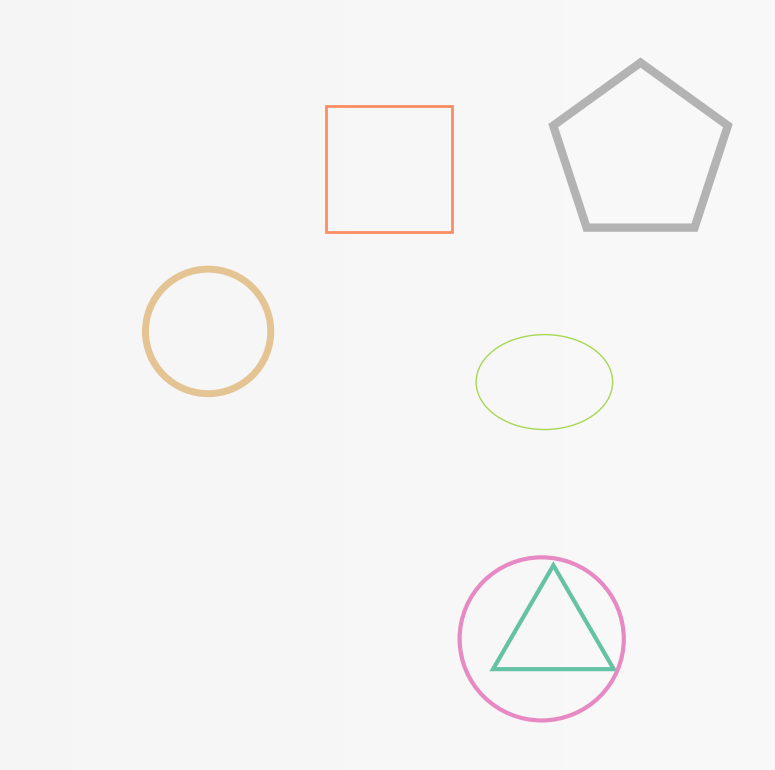[{"shape": "triangle", "thickness": 1.5, "radius": 0.45, "center": [0.714, 0.176]}, {"shape": "square", "thickness": 1, "radius": 0.41, "center": [0.502, 0.78]}, {"shape": "circle", "thickness": 1.5, "radius": 0.53, "center": [0.699, 0.17]}, {"shape": "oval", "thickness": 0.5, "radius": 0.44, "center": [0.702, 0.504]}, {"shape": "circle", "thickness": 2.5, "radius": 0.4, "center": [0.269, 0.57]}, {"shape": "pentagon", "thickness": 3, "radius": 0.59, "center": [0.827, 0.8]}]